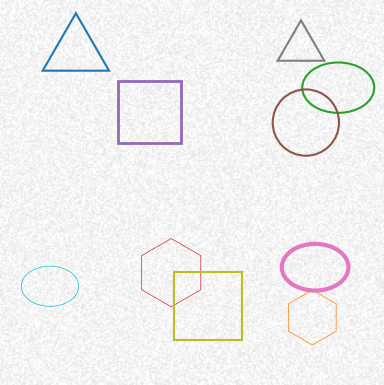[{"shape": "triangle", "thickness": 1.5, "radius": 0.5, "center": [0.197, 0.866]}, {"shape": "hexagon", "thickness": 0.5, "radius": 0.36, "center": [0.811, 0.175]}, {"shape": "oval", "thickness": 1.5, "radius": 0.47, "center": [0.879, 0.772]}, {"shape": "hexagon", "thickness": 0.5, "radius": 0.44, "center": [0.445, 0.292]}, {"shape": "square", "thickness": 2, "radius": 0.4, "center": [0.388, 0.71]}, {"shape": "circle", "thickness": 1.5, "radius": 0.43, "center": [0.794, 0.682]}, {"shape": "oval", "thickness": 3, "radius": 0.43, "center": [0.819, 0.306]}, {"shape": "triangle", "thickness": 1.5, "radius": 0.35, "center": [0.782, 0.877]}, {"shape": "square", "thickness": 1.5, "radius": 0.44, "center": [0.54, 0.205]}, {"shape": "oval", "thickness": 0.5, "radius": 0.37, "center": [0.13, 0.256]}]